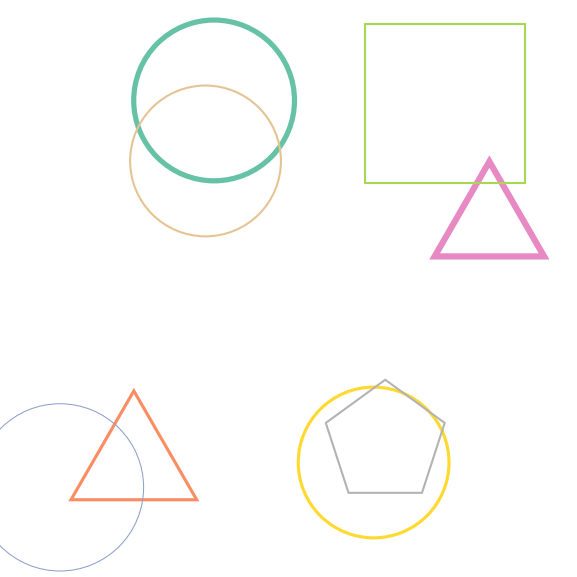[{"shape": "circle", "thickness": 2.5, "radius": 0.7, "center": [0.371, 0.825]}, {"shape": "triangle", "thickness": 1.5, "radius": 0.63, "center": [0.232, 0.197]}, {"shape": "circle", "thickness": 0.5, "radius": 0.72, "center": [0.104, 0.155]}, {"shape": "triangle", "thickness": 3, "radius": 0.55, "center": [0.847, 0.61]}, {"shape": "square", "thickness": 1, "radius": 0.69, "center": [0.771, 0.82]}, {"shape": "circle", "thickness": 1.5, "radius": 0.65, "center": [0.647, 0.198]}, {"shape": "circle", "thickness": 1, "radius": 0.65, "center": [0.356, 0.72]}, {"shape": "pentagon", "thickness": 1, "radius": 0.54, "center": [0.667, 0.233]}]